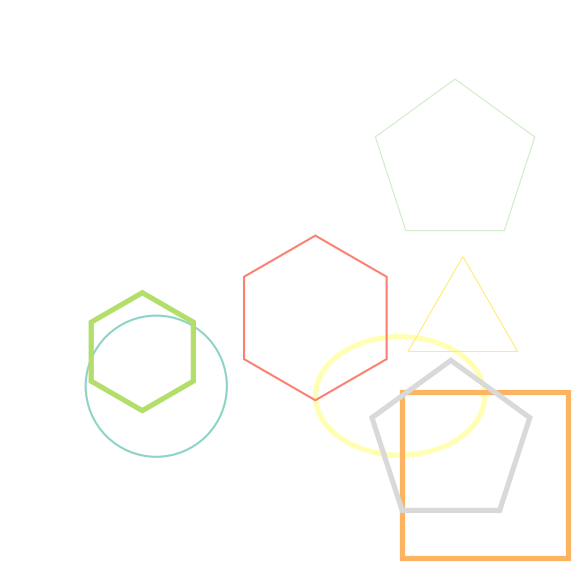[{"shape": "circle", "thickness": 1, "radius": 0.61, "center": [0.271, 0.33]}, {"shape": "oval", "thickness": 2.5, "radius": 0.73, "center": [0.693, 0.314]}, {"shape": "hexagon", "thickness": 1, "radius": 0.71, "center": [0.546, 0.449]}, {"shape": "square", "thickness": 2.5, "radius": 0.72, "center": [0.84, 0.177]}, {"shape": "hexagon", "thickness": 2.5, "radius": 0.51, "center": [0.246, 0.39]}, {"shape": "pentagon", "thickness": 2.5, "radius": 0.72, "center": [0.781, 0.231]}, {"shape": "pentagon", "thickness": 0.5, "radius": 0.73, "center": [0.788, 0.717]}, {"shape": "triangle", "thickness": 0.5, "radius": 0.55, "center": [0.802, 0.445]}]